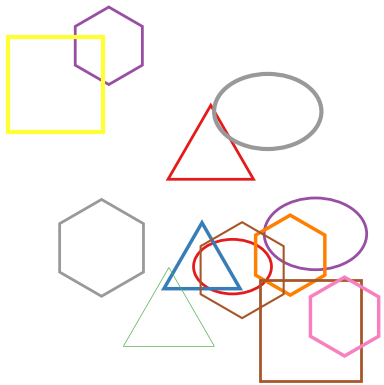[{"shape": "oval", "thickness": 2, "radius": 0.51, "center": [0.604, 0.307]}, {"shape": "triangle", "thickness": 2, "radius": 0.64, "center": [0.547, 0.598]}, {"shape": "triangle", "thickness": 2.5, "radius": 0.57, "center": [0.525, 0.307]}, {"shape": "triangle", "thickness": 0.5, "radius": 0.68, "center": [0.439, 0.169]}, {"shape": "oval", "thickness": 2, "radius": 0.67, "center": [0.819, 0.393]}, {"shape": "hexagon", "thickness": 2, "radius": 0.5, "center": [0.283, 0.881]}, {"shape": "hexagon", "thickness": 2.5, "radius": 0.52, "center": [0.754, 0.337]}, {"shape": "square", "thickness": 3, "radius": 0.61, "center": [0.145, 0.781]}, {"shape": "hexagon", "thickness": 1.5, "radius": 0.62, "center": [0.629, 0.298]}, {"shape": "square", "thickness": 2, "radius": 0.65, "center": [0.807, 0.141]}, {"shape": "hexagon", "thickness": 2.5, "radius": 0.51, "center": [0.895, 0.178]}, {"shape": "hexagon", "thickness": 2, "radius": 0.63, "center": [0.264, 0.356]}, {"shape": "oval", "thickness": 3, "radius": 0.7, "center": [0.695, 0.71]}]